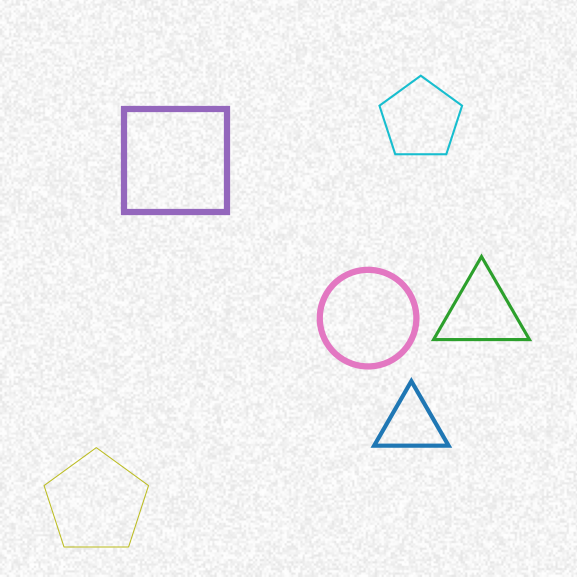[{"shape": "triangle", "thickness": 2, "radius": 0.37, "center": [0.712, 0.265]}, {"shape": "triangle", "thickness": 1.5, "radius": 0.48, "center": [0.834, 0.459]}, {"shape": "square", "thickness": 3, "radius": 0.45, "center": [0.304, 0.721]}, {"shape": "circle", "thickness": 3, "radius": 0.42, "center": [0.637, 0.448]}, {"shape": "pentagon", "thickness": 0.5, "radius": 0.48, "center": [0.167, 0.129]}, {"shape": "pentagon", "thickness": 1, "radius": 0.38, "center": [0.729, 0.793]}]